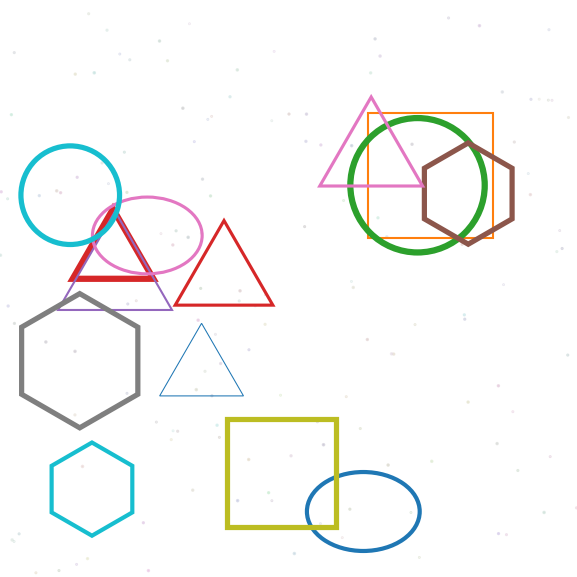[{"shape": "triangle", "thickness": 0.5, "radius": 0.42, "center": [0.349, 0.355]}, {"shape": "oval", "thickness": 2, "radius": 0.49, "center": [0.629, 0.113]}, {"shape": "square", "thickness": 1, "radius": 0.54, "center": [0.745, 0.696]}, {"shape": "circle", "thickness": 3, "radius": 0.58, "center": [0.723, 0.678]}, {"shape": "triangle", "thickness": 1.5, "radius": 0.49, "center": [0.388, 0.52]}, {"shape": "triangle", "thickness": 3, "radius": 0.4, "center": [0.196, 0.557]}, {"shape": "triangle", "thickness": 1, "radius": 0.57, "center": [0.199, 0.519]}, {"shape": "hexagon", "thickness": 2.5, "radius": 0.44, "center": [0.811, 0.664]}, {"shape": "triangle", "thickness": 1.5, "radius": 0.51, "center": [0.643, 0.728]}, {"shape": "oval", "thickness": 1.5, "radius": 0.47, "center": [0.255, 0.591]}, {"shape": "hexagon", "thickness": 2.5, "radius": 0.58, "center": [0.138, 0.375]}, {"shape": "square", "thickness": 2.5, "radius": 0.47, "center": [0.488, 0.179]}, {"shape": "hexagon", "thickness": 2, "radius": 0.4, "center": [0.159, 0.152]}, {"shape": "circle", "thickness": 2.5, "radius": 0.43, "center": [0.122, 0.661]}]